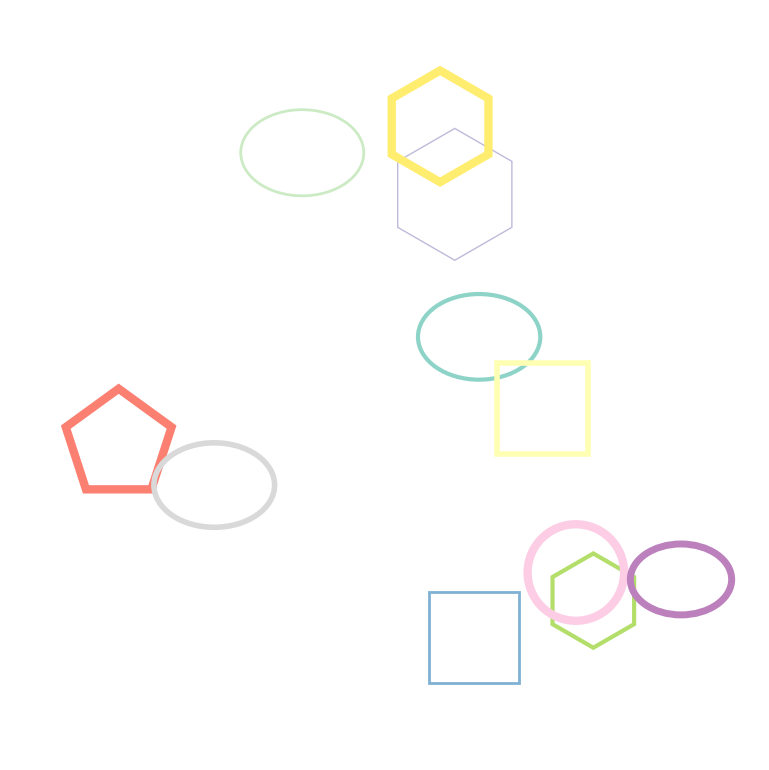[{"shape": "oval", "thickness": 1.5, "radius": 0.4, "center": [0.622, 0.563]}, {"shape": "square", "thickness": 2, "radius": 0.3, "center": [0.704, 0.469]}, {"shape": "hexagon", "thickness": 0.5, "radius": 0.43, "center": [0.591, 0.748]}, {"shape": "pentagon", "thickness": 3, "radius": 0.36, "center": [0.154, 0.423]}, {"shape": "square", "thickness": 1, "radius": 0.29, "center": [0.615, 0.172]}, {"shape": "hexagon", "thickness": 1.5, "radius": 0.31, "center": [0.771, 0.22]}, {"shape": "circle", "thickness": 3, "radius": 0.31, "center": [0.748, 0.256]}, {"shape": "oval", "thickness": 2, "radius": 0.39, "center": [0.278, 0.37]}, {"shape": "oval", "thickness": 2.5, "radius": 0.33, "center": [0.884, 0.247]}, {"shape": "oval", "thickness": 1, "radius": 0.4, "center": [0.393, 0.802]}, {"shape": "hexagon", "thickness": 3, "radius": 0.36, "center": [0.572, 0.836]}]